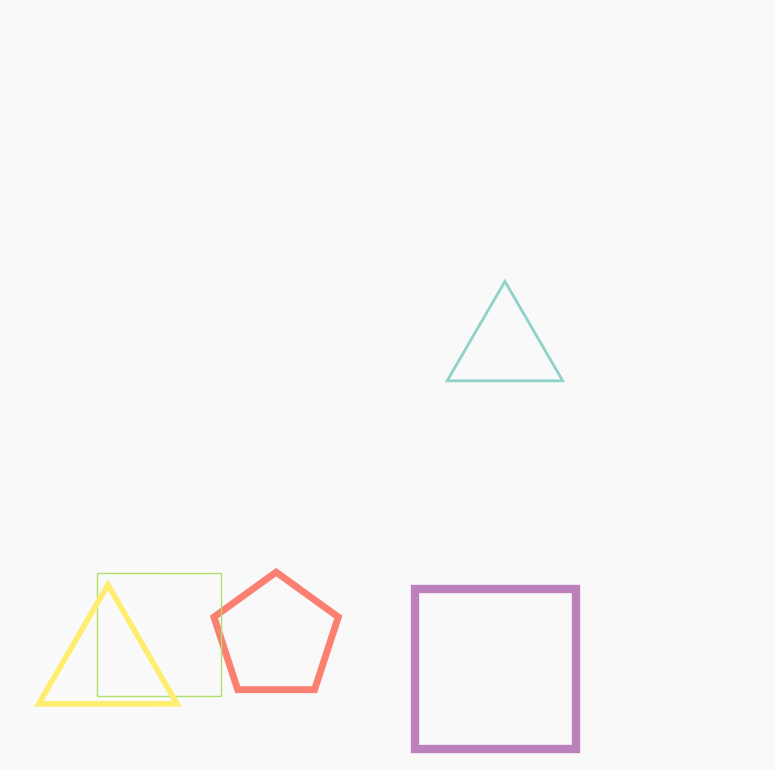[{"shape": "triangle", "thickness": 1, "radius": 0.43, "center": [0.652, 0.548]}, {"shape": "pentagon", "thickness": 2.5, "radius": 0.42, "center": [0.356, 0.173]}, {"shape": "square", "thickness": 0.5, "radius": 0.4, "center": [0.205, 0.176]}, {"shape": "square", "thickness": 3, "radius": 0.52, "center": [0.64, 0.132]}, {"shape": "triangle", "thickness": 2, "radius": 0.52, "center": [0.139, 0.137]}]